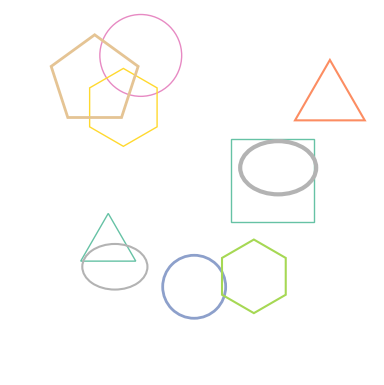[{"shape": "square", "thickness": 1, "radius": 0.54, "center": [0.708, 0.53]}, {"shape": "triangle", "thickness": 1, "radius": 0.41, "center": [0.281, 0.363]}, {"shape": "triangle", "thickness": 1.5, "radius": 0.52, "center": [0.857, 0.74]}, {"shape": "circle", "thickness": 2, "radius": 0.41, "center": [0.504, 0.255]}, {"shape": "circle", "thickness": 1, "radius": 0.53, "center": [0.366, 0.856]}, {"shape": "hexagon", "thickness": 1.5, "radius": 0.48, "center": [0.659, 0.282]}, {"shape": "hexagon", "thickness": 1, "radius": 0.51, "center": [0.32, 0.721]}, {"shape": "pentagon", "thickness": 2, "radius": 0.59, "center": [0.246, 0.791]}, {"shape": "oval", "thickness": 3, "radius": 0.49, "center": [0.723, 0.564]}, {"shape": "oval", "thickness": 1.5, "radius": 0.42, "center": [0.298, 0.307]}]